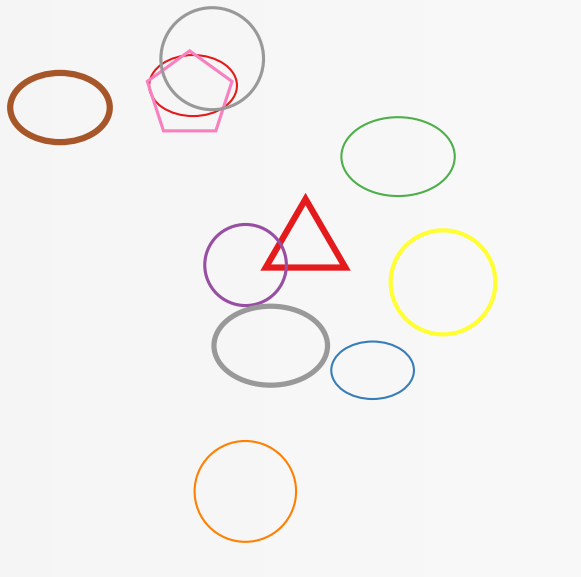[{"shape": "triangle", "thickness": 3, "radius": 0.4, "center": [0.526, 0.575]}, {"shape": "oval", "thickness": 1, "radius": 0.38, "center": [0.332, 0.851]}, {"shape": "oval", "thickness": 1, "radius": 0.36, "center": [0.641, 0.358]}, {"shape": "oval", "thickness": 1, "radius": 0.49, "center": [0.685, 0.728]}, {"shape": "circle", "thickness": 1.5, "radius": 0.35, "center": [0.422, 0.54]}, {"shape": "circle", "thickness": 1, "radius": 0.44, "center": [0.422, 0.148]}, {"shape": "circle", "thickness": 2, "radius": 0.45, "center": [0.762, 0.51]}, {"shape": "oval", "thickness": 3, "radius": 0.43, "center": [0.103, 0.813]}, {"shape": "pentagon", "thickness": 1.5, "radius": 0.38, "center": [0.326, 0.834]}, {"shape": "circle", "thickness": 1.5, "radius": 0.44, "center": [0.365, 0.898]}, {"shape": "oval", "thickness": 2.5, "radius": 0.49, "center": [0.466, 0.401]}]